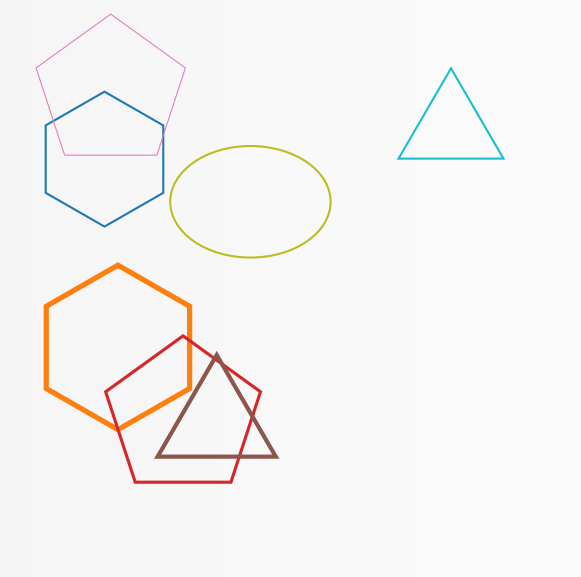[{"shape": "hexagon", "thickness": 1, "radius": 0.58, "center": [0.18, 0.724]}, {"shape": "hexagon", "thickness": 2.5, "radius": 0.71, "center": [0.203, 0.398]}, {"shape": "pentagon", "thickness": 1.5, "radius": 0.7, "center": [0.315, 0.277]}, {"shape": "triangle", "thickness": 2, "radius": 0.59, "center": [0.373, 0.267]}, {"shape": "pentagon", "thickness": 0.5, "radius": 0.68, "center": [0.19, 0.84]}, {"shape": "oval", "thickness": 1, "radius": 0.69, "center": [0.431, 0.65]}, {"shape": "triangle", "thickness": 1, "radius": 0.52, "center": [0.776, 0.777]}]